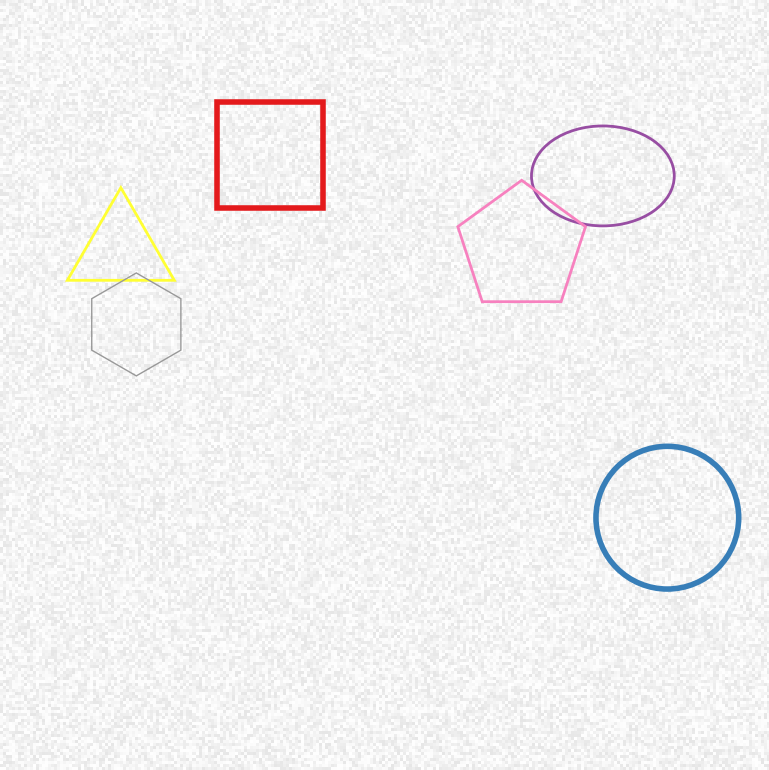[{"shape": "square", "thickness": 2, "radius": 0.34, "center": [0.351, 0.798]}, {"shape": "circle", "thickness": 2, "radius": 0.46, "center": [0.867, 0.328]}, {"shape": "oval", "thickness": 1, "radius": 0.46, "center": [0.783, 0.772]}, {"shape": "triangle", "thickness": 1, "radius": 0.4, "center": [0.157, 0.676]}, {"shape": "pentagon", "thickness": 1, "radius": 0.44, "center": [0.677, 0.679]}, {"shape": "hexagon", "thickness": 0.5, "radius": 0.33, "center": [0.177, 0.579]}]